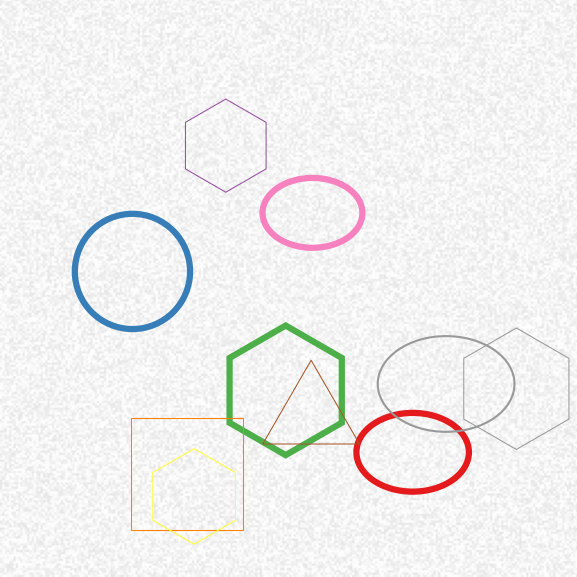[{"shape": "oval", "thickness": 3, "radius": 0.49, "center": [0.715, 0.216]}, {"shape": "circle", "thickness": 3, "radius": 0.5, "center": [0.229, 0.529]}, {"shape": "hexagon", "thickness": 3, "radius": 0.56, "center": [0.495, 0.323]}, {"shape": "hexagon", "thickness": 0.5, "radius": 0.4, "center": [0.391, 0.747]}, {"shape": "square", "thickness": 0.5, "radius": 0.48, "center": [0.324, 0.178]}, {"shape": "hexagon", "thickness": 0.5, "radius": 0.41, "center": [0.336, 0.14]}, {"shape": "triangle", "thickness": 0.5, "radius": 0.48, "center": [0.539, 0.279]}, {"shape": "oval", "thickness": 3, "radius": 0.43, "center": [0.541, 0.631]}, {"shape": "oval", "thickness": 1, "radius": 0.59, "center": [0.772, 0.334]}, {"shape": "hexagon", "thickness": 0.5, "radius": 0.53, "center": [0.894, 0.326]}]